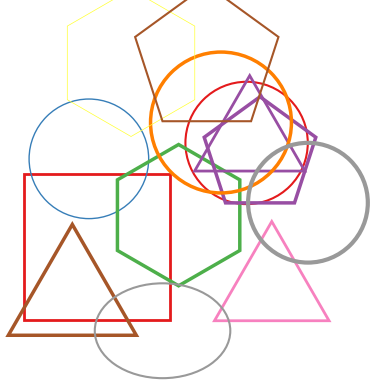[{"shape": "circle", "thickness": 1.5, "radius": 0.79, "center": [0.641, 0.629]}, {"shape": "square", "thickness": 2, "radius": 0.94, "center": [0.252, 0.358]}, {"shape": "circle", "thickness": 1, "radius": 0.78, "center": [0.231, 0.587]}, {"shape": "hexagon", "thickness": 2.5, "radius": 0.92, "center": [0.464, 0.441]}, {"shape": "triangle", "thickness": 2, "radius": 0.83, "center": [0.649, 0.638]}, {"shape": "pentagon", "thickness": 2.5, "radius": 0.76, "center": [0.675, 0.596]}, {"shape": "circle", "thickness": 2.5, "radius": 0.91, "center": [0.574, 0.682]}, {"shape": "hexagon", "thickness": 0.5, "radius": 0.96, "center": [0.34, 0.837]}, {"shape": "triangle", "thickness": 2.5, "radius": 0.96, "center": [0.188, 0.225]}, {"shape": "pentagon", "thickness": 1.5, "radius": 0.98, "center": [0.537, 0.843]}, {"shape": "triangle", "thickness": 2, "radius": 0.86, "center": [0.706, 0.253]}, {"shape": "circle", "thickness": 3, "radius": 0.78, "center": [0.8, 0.473]}, {"shape": "oval", "thickness": 1.5, "radius": 0.88, "center": [0.422, 0.141]}]